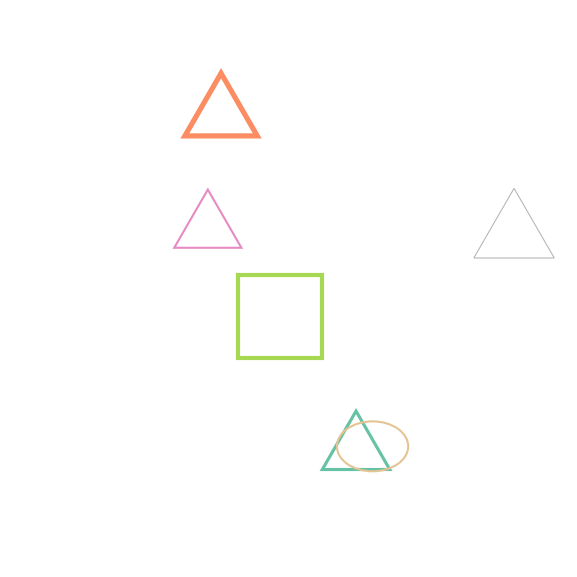[{"shape": "triangle", "thickness": 1.5, "radius": 0.34, "center": [0.617, 0.22]}, {"shape": "triangle", "thickness": 2.5, "radius": 0.36, "center": [0.383, 0.8]}, {"shape": "triangle", "thickness": 1, "radius": 0.34, "center": [0.36, 0.604]}, {"shape": "square", "thickness": 2, "radius": 0.36, "center": [0.485, 0.451]}, {"shape": "oval", "thickness": 1, "radius": 0.31, "center": [0.645, 0.226]}, {"shape": "triangle", "thickness": 0.5, "radius": 0.4, "center": [0.89, 0.593]}]